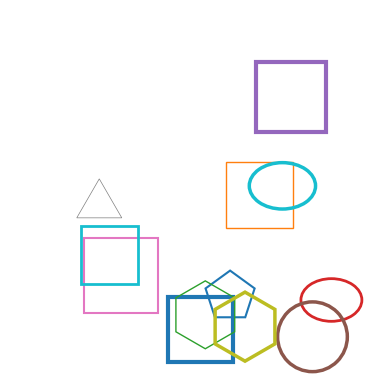[{"shape": "square", "thickness": 3, "radius": 0.43, "center": [0.521, 0.145]}, {"shape": "pentagon", "thickness": 1.5, "radius": 0.34, "center": [0.598, 0.23]}, {"shape": "square", "thickness": 1, "radius": 0.43, "center": [0.674, 0.494]}, {"shape": "hexagon", "thickness": 1, "radius": 0.44, "center": [0.533, 0.182]}, {"shape": "oval", "thickness": 2, "radius": 0.4, "center": [0.861, 0.221]}, {"shape": "square", "thickness": 3, "radius": 0.46, "center": [0.756, 0.749]}, {"shape": "circle", "thickness": 2.5, "radius": 0.45, "center": [0.812, 0.125]}, {"shape": "square", "thickness": 1.5, "radius": 0.48, "center": [0.315, 0.284]}, {"shape": "triangle", "thickness": 0.5, "radius": 0.34, "center": [0.258, 0.468]}, {"shape": "hexagon", "thickness": 2.5, "radius": 0.45, "center": [0.636, 0.152]}, {"shape": "square", "thickness": 2, "radius": 0.37, "center": [0.284, 0.338]}, {"shape": "oval", "thickness": 2.5, "radius": 0.43, "center": [0.734, 0.517]}]